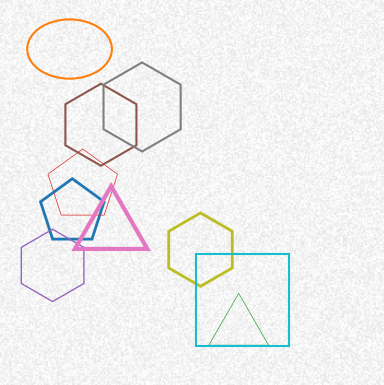[{"shape": "pentagon", "thickness": 2, "radius": 0.43, "center": [0.188, 0.449]}, {"shape": "oval", "thickness": 1.5, "radius": 0.55, "center": [0.181, 0.873]}, {"shape": "triangle", "thickness": 0.5, "radius": 0.45, "center": [0.62, 0.148]}, {"shape": "pentagon", "thickness": 0.5, "radius": 0.48, "center": [0.215, 0.518]}, {"shape": "hexagon", "thickness": 1, "radius": 0.47, "center": [0.137, 0.311]}, {"shape": "hexagon", "thickness": 1.5, "radius": 0.53, "center": [0.262, 0.676]}, {"shape": "triangle", "thickness": 3, "radius": 0.54, "center": [0.289, 0.408]}, {"shape": "hexagon", "thickness": 1.5, "radius": 0.58, "center": [0.369, 0.722]}, {"shape": "hexagon", "thickness": 2, "radius": 0.48, "center": [0.521, 0.352]}, {"shape": "square", "thickness": 1.5, "radius": 0.6, "center": [0.63, 0.221]}]